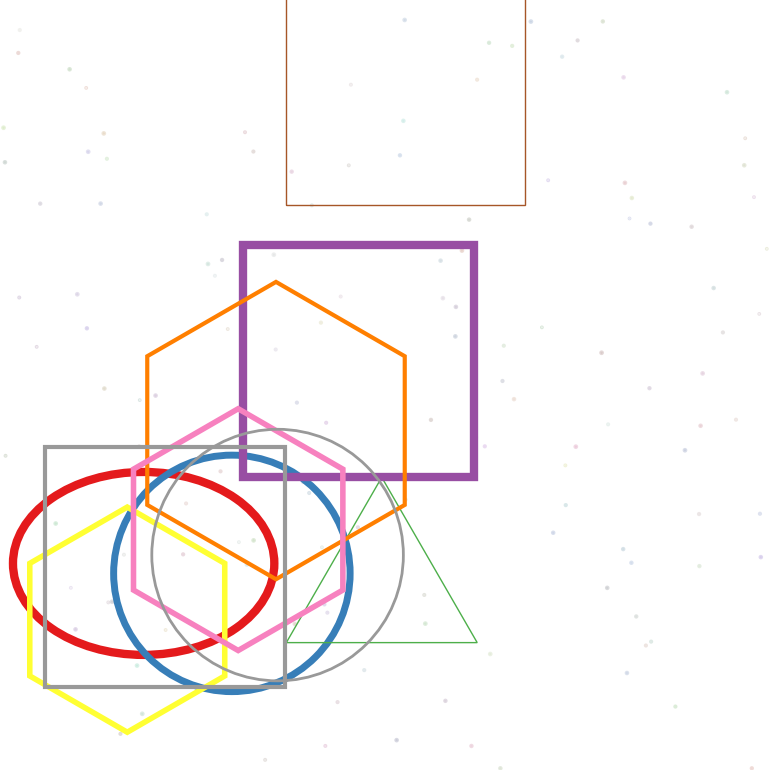[{"shape": "oval", "thickness": 3, "radius": 0.85, "center": [0.187, 0.268]}, {"shape": "circle", "thickness": 2.5, "radius": 0.77, "center": [0.301, 0.255]}, {"shape": "triangle", "thickness": 0.5, "radius": 0.72, "center": [0.496, 0.237]}, {"shape": "square", "thickness": 3, "radius": 0.75, "center": [0.466, 0.531]}, {"shape": "hexagon", "thickness": 1.5, "radius": 0.97, "center": [0.358, 0.441]}, {"shape": "hexagon", "thickness": 2, "radius": 0.73, "center": [0.165, 0.195]}, {"shape": "square", "thickness": 0.5, "radius": 0.77, "center": [0.526, 0.889]}, {"shape": "hexagon", "thickness": 2, "radius": 0.78, "center": [0.309, 0.312]}, {"shape": "square", "thickness": 1.5, "radius": 0.78, "center": [0.214, 0.264]}, {"shape": "circle", "thickness": 1, "radius": 0.82, "center": [0.361, 0.279]}]